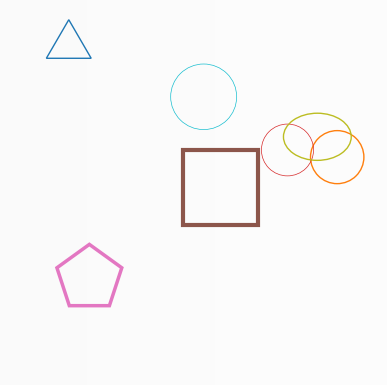[{"shape": "triangle", "thickness": 1, "radius": 0.33, "center": [0.177, 0.882]}, {"shape": "circle", "thickness": 1, "radius": 0.34, "center": [0.87, 0.592]}, {"shape": "circle", "thickness": 0.5, "radius": 0.34, "center": [0.742, 0.61]}, {"shape": "square", "thickness": 3, "radius": 0.48, "center": [0.569, 0.513]}, {"shape": "pentagon", "thickness": 2.5, "radius": 0.44, "center": [0.231, 0.277]}, {"shape": "oval", "thickness": 1, "radius": 0.44, "center": [0.819, 0.645]}, {"shape": "circle", "thickness": 0.5, "radius": 0.43, "center": [0.526, 0.749]}]